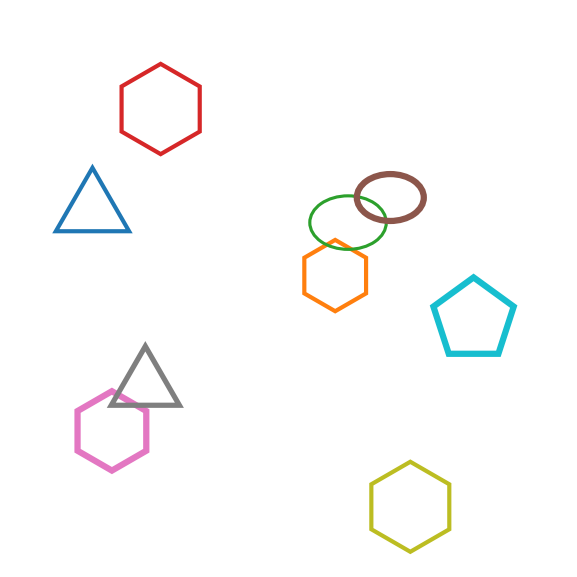[{"shape": "triangle", "thickness": 2, "radius": 0.37, "center": [0.16, 0.635]}, {"shape": "hexagon", "thickness": 2, "radius": 0.31, "center": [0.58, 0.522]}, {"shape": "oval", "thickness": 1.5, "radius": 0.33, "center": [0.603, 0.614]}, {"shape": "hexagon", "thickness": 2, "radius": 0.39, "center": [0.278, 0.81]}, {"shape": "oval", "thickness": 3, "radius": 0.29, "center": [0.676, 0.657]}, {"shape": "hexagon", "thickness": 3, "radius": 0.34, "center": [0.194, 0.253]}, {"shape": "triangle", "thickness": 2.5, "radius": 0.34, "center": [0.252, 0.331]}, {"shape": "hexagon", "thickness": 2, "radius": 0.39, "center": [0.711, 0.122]}, {"shape": "pentagon", "thickness": 3, "radius": 0.37, "center": [0.82, 0.446]}]